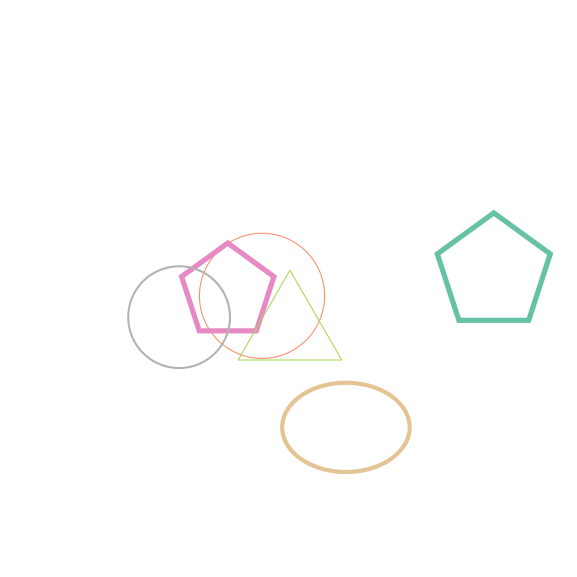[{"shape": "pentagon", "thickness": 2.5, "radius": 0.51, "center": [0.855, 0.528]}, {"shape": "circle", "thickness": 0.5, "radius": 0.54, "center": [0.454, 0.487]}, {"shape": "pentagon", "thickness": 2.5, "radius": 0.42, "center": [0.394, 0.494]}, {"shape": "triangle", "thickness": 0.5, "radius": 0.52, "center": [0.502, 0.428]}, {"shape": "oval", "thickness": 2, "radius": 0.55, "center": [0.599, 0.259]}, {"shape": "circle", "thickness": 1, "radius": 0.44, "center": [0.31, 0.45]}]